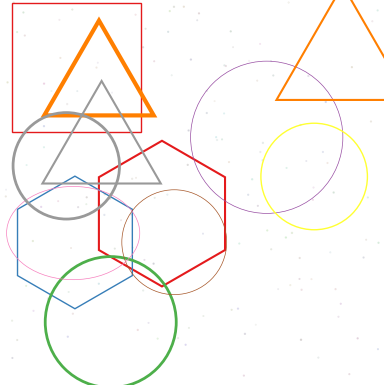[{"shape": "hexagon", "thickness": 1.5, "radius": 0.95, "center": [0.421, 0.445]}, {"shape": "square", "thickness": 1, "radius": 0.84, "center": [0.199, 0.824]}, {"shape": "hexagon", "thickness": 1, "radius": 0.86, "center": [0.195, 0.37]}, {"shape": "circle", "thickness": 2, "radius": 0.85, "center": [0.288, 0.163]}, {"shape": "circle", "thickness": 0.5, "radius": 0.99, "center": [0.693, 0.643]}, {"shape": "triangle", "thickness": 1.5, "radius": 0.99, "center": [0.89, 0.84]}, {"shape": "triangle", "thickness": 3, "radius": 0.82, "center": [0.257, 0.782]}, {"shape": "circle", "thickness": 1, "radius": 0.69, "center": [0.816, 0.542]}, {"shape": "circle", "thickness": 0.5, "radius": 0.68, "center": [0.453, 0.371]}, {"shape": "oval", "thickness": 0.5, "radius": 0.86, "center": [0.19, 0.395]}, {"shape": "circle", "thickness": 2, "radius": 0.69, "center": [0.172, 0.569]}, {"shape": "triangle", "thickness": 1.5, "radius": 0.89, "center": [0.264, 0.612]}]